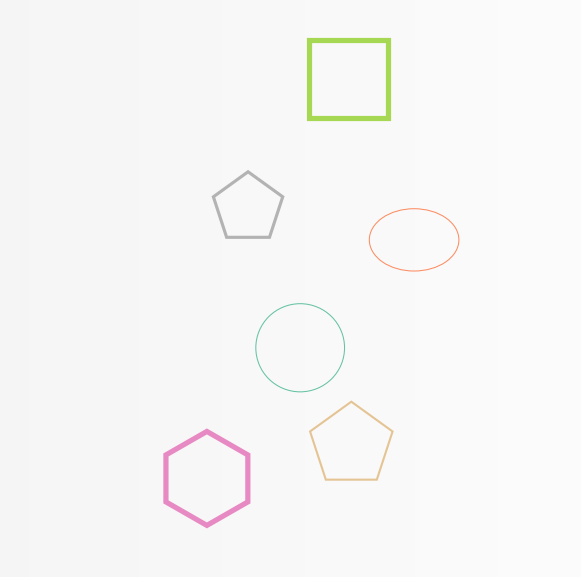[{"shape": "circle", "thickness": 0.5, "radius": 0.38, "center": [0.516, 0.397]}, {"shape": "oval", "thickness": 0.5, "radius": 0.39, "center": [0.712, 0.584]}, {"shape": "hexagon", "thickness": 2.5, "radius": 0.41, "center": [0.356, 0.171]}, {"shape": "square", "thickness": 2.5, "radius": 0.34, "center": [0.599, 0.862]}, {"shape": "pentagon", "thickness": 1, "radius": 0.37, "center": [0.604, 0.229]}, {"shape": "pentagon", "thickness": 1.5, "radius": 0.31, "center": [0.427, 0.639]}]